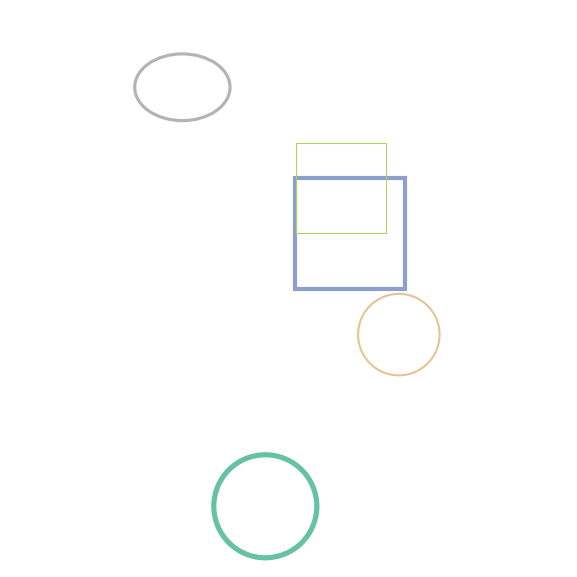[{"shape": "circle", "thickness": 2.5, "radius": 0.45, "center": [0.459, 0.122]}, {"shape": "square", "thickness": 2, "radius": 0.48, "center": [0.606, 0.595]}, {"shape": "square", "thickness": 0.5, "radius": 0.39, "center": [0.59, 0.674]}, {"shape": "circle", "thickness": 1, "radius": 0.35, "center": [0.691, 0.42]}, {"shape": "oval", "thickness": 1.5, "radius": 0.41, "center": [0.316, 0.848]}]